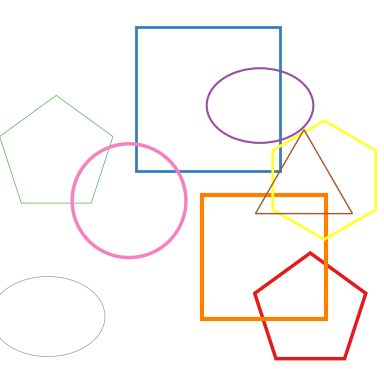[{"shape": "pentagon", "thickness": 2.5, "radius": 0.76, "center": [0.806, 0.191]}, {"shape": "square", "thickness": 2, "radius": 0.93, "center": [0.54, 0.743]}, {"shape": "pentagon", "thickness": 0.5, "radius": 0.77, "center": [0.146, 0.598]}, {"shape": "oval", "thickness": 1.5, "radius": 0.69, "center": [0.675, 0.726]}, {"shape": "square", "thickness": 3, "radius": 0.8, "center": [0.686, 0.332]}, {"shape": "hexagon", "thickness": 2, "radius": 0.77, "center": [0.842, 0.532]}, {"shape": "triangle", "thickness": 1, "radius": 0.73, "center": [0.789, 0.518]}, {"shape": "circle", "thickness": 2.5, "radius": 0.74, "center": [0.335, 0.479]}, {"shape": "oval", "thickness": 0.5, "radius": 0.74, "center": [0.124, 0.178]}]